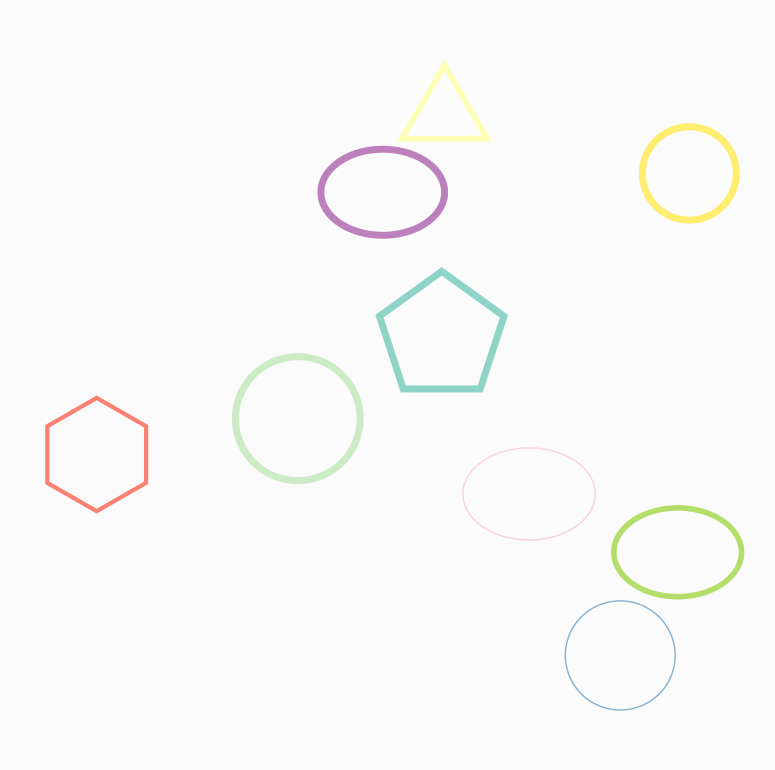[{"shape": "pentagon", "thickness": 2.5, "radius": 0.42, "center": [0.57, 0.563]}, {"shape": "triangle", "thickness": 2, "radius": 0.32, "center": [0.573, 0.852]}, {"shape": "hexagon", "thickness": 1.5, "radius": 0.37, "center": [0.125, 0.41]}, {"shape": "circle", "thickness": 0.5, "radius": 0.35, "center": [0.8, 0.149]}, {"shape": "oval", "thickness": 2, "radius": 0.41, "center": [0.874, 0.283]}, {"shape": "oval", "thickness": 0.5, "radius": 0.43, "center": [0.683, 0.359]}, {"shape": "oval", "thickness": 2.5, "radius": 0.4, "center": [0.494, 0.75]}, {"shape": "circle", "thickness": 2.5, "radius": 0.4, "center": [0.384, 0.456]}, {"shape": "circle", "thickness": 2.5, "radius": 0.3, "center": [0.889, 0.775]}]